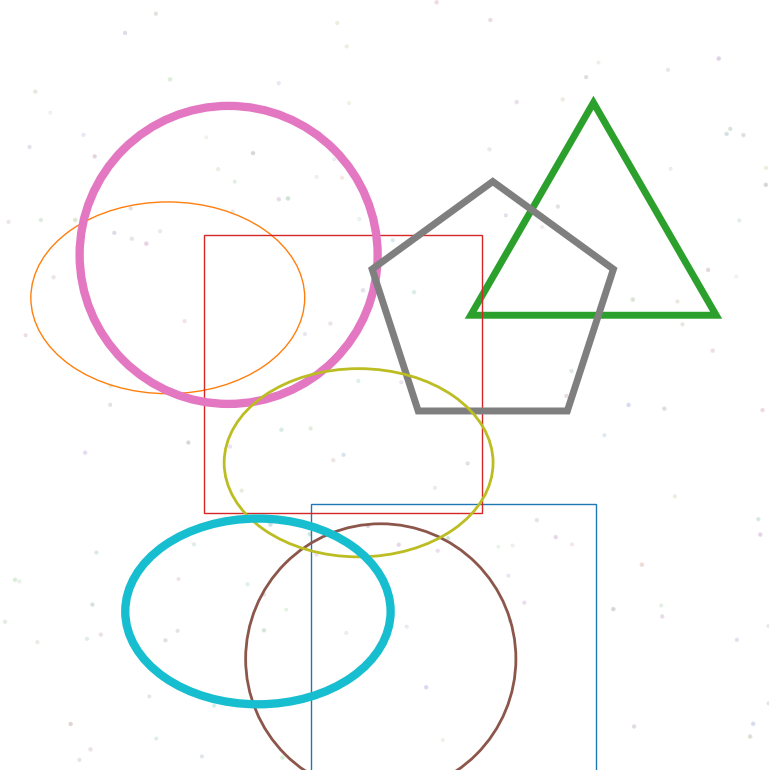[{"shape": "square", "thickness": 0.5, "radius": 0.93, "center": [0.589, 0.16]}, {"shape": "oval", "thickness": 0.5, "radius": 0.89, "center": [0.218, 0.613]}, {"shape": "triangle", "thickness": 2.5, "radius": 0.92, "center": [0.771, 0.683]}, {"shape": "square", "thickness": 0.5, "radius": 0.9, "center": [0.445, 0.514]}, {"shape": "circle", "thickness": 1, "radius": 0.88, "center": [0.494, 0.144]}, {"shape": "circle", "thickness": 3, "radius": 0.97, "center": [0.297, 0.669]}, {"shape": "pentagon", "thickness": 2.5, "radius": 0.82, "center": [0.64, 0.6]}, {"shape": "oval", "thickness": 1, "radius": 0.87, "center": [0.466, 0.399]}, {"shape": "oval", "thickness": 3, "radius": 0.86, "center": [0.335, 0.206]}]